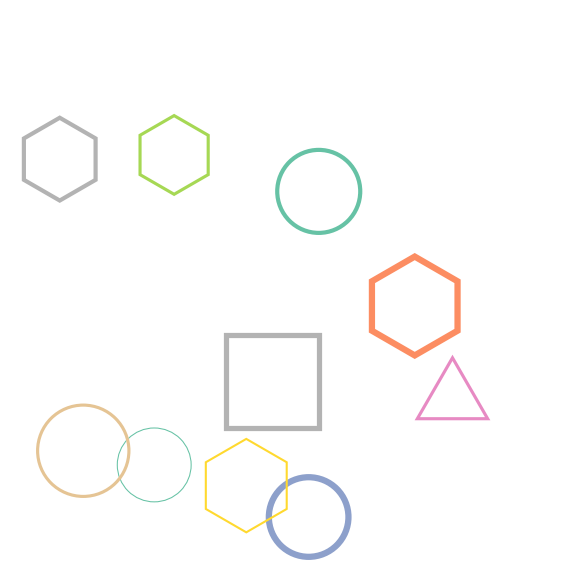[{"shape": "circle", "thickness": 0.5, "radius": 0.32, "center": [0.267, 0.194]}, {"shape": "circle", "thickness": 2, "radius": 0.36, "center": [0.552, 0.668]}, {"shape": "hexagon", "thickness": 3, "radius": 0.43, "center": [0.718, 0.469]}, {"shape": "circle", "thickness": 3, "radius": 0.34, "center": [0.534, 0.104]}, {"shape": "triangle", "thickness": 1.5, "radius": 0.35, "center": [0.784, 0.309]}, {"shape": "hexagon", "thickness": 1.5, "radius": 0.34, "center": [0.302, 0.731]}, {"shape": "hexagon", "thickness": 1, "radius": 0.4, "center": [0.426, 0.158]}, {"shape": "circle", "thickness": 1.5, "radius": 0.4, "center": [0.144, 0.219]}, {"shape": "hexagon", "thickness": 2, "radius": 0.36, "center": [0.103, 0.724]}, {"shape": "square", "thickness": 2.5, "radius": 0.4, "center": [0.472, 0.338]}]